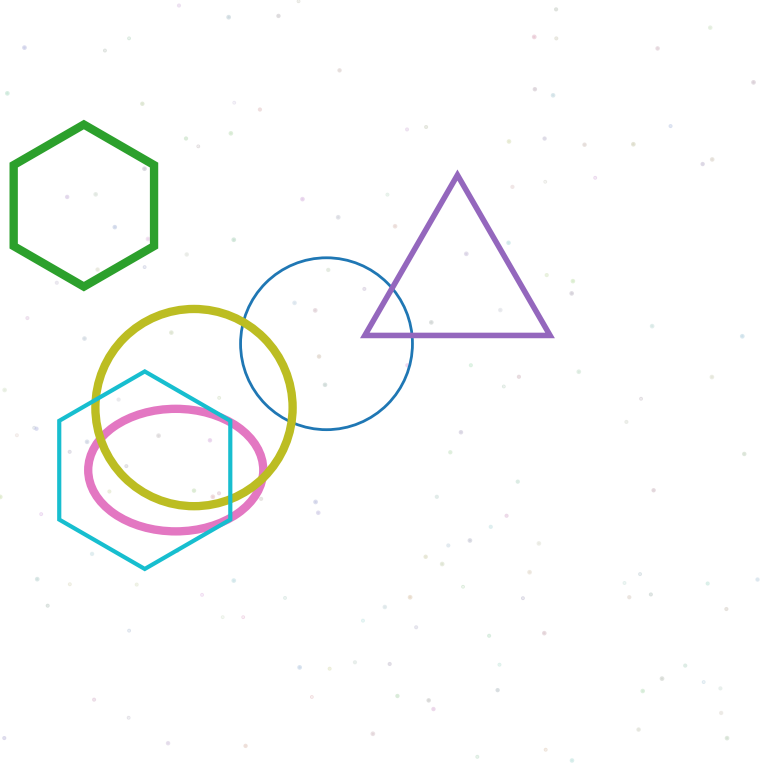[{"shape": "circle", "thickness": 1, "radius": 0.56, "center": [0.424, 0.554]}, {"shape": "hexagon", "thickness": 3, "radius": 0.53, "center": [0.109, 0.733]}, {"shape": "triangle", "thickness": 2, "radius": 0.69, "center": [0.594, 0.634]}, {"shape": "oval", "thickness": 3, "radius": 0.57, "center": [0.228, 0.389]}, {"shape": "circle", "thickness": 3, "radius": 0.64, "center": [0.252, 0.471]}, {"shape": "hexagon", "thickness": 1.5, "radius": 0.64, "center": [0.188, 0.389]}]